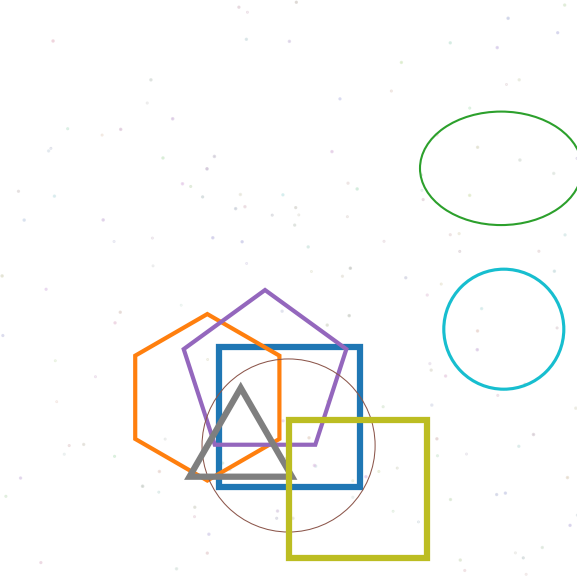[{"shape": "square", "thickness": 3, "radius": 0.61, "center": [0.501, 0.277]}, {"shape": "hexagon", "thickness": 2, "radius": 0.72, "center": [0.359, 0.311]}, {"shape": "oval", "thickness": 1, "radius": 0.7, "center": [0.868, 0.708]}, {"shape": "pentagon", "thickness": 2, "radius": 0.74, "center": [0.459, 0.349]}, {"shape": "circle", "thickness": 0.5, "radius": 0.75, "center": [0.5, 0.228]}, {"shape": "triangle", "thickness": 3, "radius": 0.51, "center": [0.417, 0.225]}, {"shape": "square", "thickness": 3, "radius": 0.6, "center": [0.62, 0.153]}, {"shape": "circle", "thickness": 1.5, "radius": 0.52, "center": [0.872, 0.429]}]